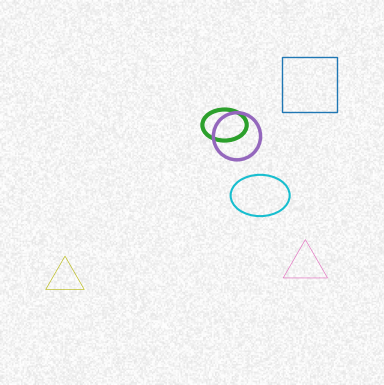[{"shape": "square", "thickness": 1, "radius": 0.36, "center": [0.804, 0.782]}, {"shape": "oval", "thickness": 3, "radius": 0.29, "center": [0.583, 0.675]}, {"shape": "circle", "thickness": 2.5, "radius": 0.31, "center": [0.616, 0.646]}, {"shape": "triangle", "thickness": 0.5, "radius": 0.33, "center": [0.793, 0.311]}, {"shape": "triangle", "thickness": 0.5, "radius": 0.29, "center": [0.169, 0.277]}, {"shape": "oval", "thickness": 1.5, "radius": 0.38, "center": [0.676, 0.492]}]